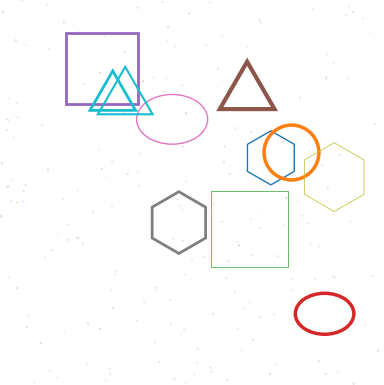[{"shape": "hexagon", "thickness": 1, "radius": 0.35, "center": [0.704, 0.59]}, {"shape": "circle", "thickness": 2.5, "radius": 0.36, "center": [0.757, 0.604]}, {"shape": "square", "thickness": 0.5, "radius": 0.5, "center": [0.648, 0.405]}, {"shape": "oval", "thickness": 2.5, "radius": 0.38, "center": [0.843, 0.185]}, {"shape": "square", "thickness": 2, "radius": 0.47, "center": [0.265, 0.822]}, {"shape": "triangle", "thickness": 3, "radius": 0.41, "center": [0.642, 0.758]}, {"shape": "oval", "thickness": 1, "radius": 0.46, "center": [0.447, 0.69]}, {"shape": "hexagon", "thickness": 2, "radius": 0.4, "center": [0.465, 0.422]}, {"shape": "hexagon", "thickness": 0.5, "radius": 0.45, "center": [0.868, 0.54]}, {"shape": "triangle", "thickness": 2, "radius": 0.34, "center": [0.293, 0.747]}, {"shape": "triangle", "thickness": 1.5, "radius": 0.41, "center": [0.325, 0.744]}]